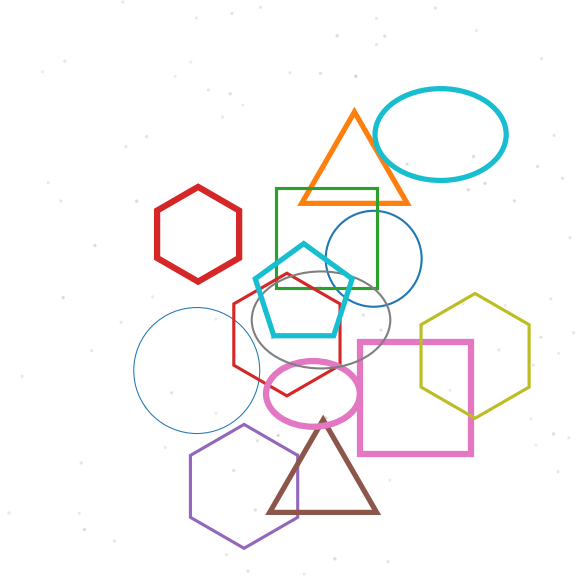[{"shape": "circle", "thickness": 0.5, "radius": 0.55, "center": [0.341, 0.358]}, {"shape": "circle", "thickness": 1, "radius": 0.42, "center": [0.647, 0.551]}, {"shape": "triangle", "thickness": 2.5, "radius": 0.53, "center": [0.614, 0.7]}, {"shape": "square", "thickness": 1.5, "radius": 0.44, "center": [0.565, 0.587]}, {"shape": "hexagon", "thickness": 3, "radius": 0.41, "center": [0.343, 0.593]}, {"shape": "hexagon", "thickness": 1.5, "radius": 0.53, "center": [0.497, 0.42]}, {"shape": "hexagon", "thickness": 1.5, "radius": 0.54, "center": [0.423, 0.157]}, {"shape": "triangle", "thickness": 2.5, "radius": 0.53, "center": [0.56, 0.165]}, {"shape": "square", "thickness": 3, "radius": 0.48, "center": [0.719, 0.31]}, {"shape": "oval", "thickness": 3, "radius": 0.41, "center": [0.542, 0.317]}, {"shape": "oval", "thickness": 1, "radius": 0.6, "center": [0.556, 0.445]}, {"shape": "hexagon", "thickness": 1.5, "radius": 0.54, "center": [0.823, 0.383]}, {"shape": "oval", "thickness": 2.5, "radius": 0.57, "center": [0.763, 0.766]}, {"shape": "pentagon", "thickness": 2.5, "radius": 0.44, "center": [0.526, 0.489]}]